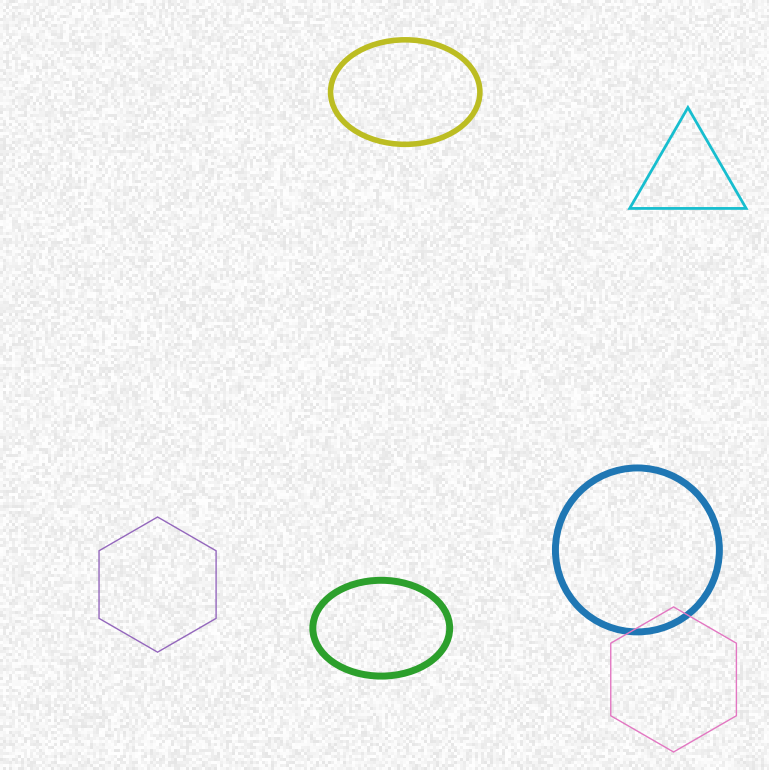[{"shape": "circle", "thickness": 2.5, "radius": 0.53, "center": [0.828, 0.286]}, {"shape": "oval", "thickness": 2.5, "radius": 0.44, "center": [0.495, 0.184]}, {"shape": "hexagon", "thickness": 0.5, "radius": 0.44, "center": [0.205, 0.241]}, {"shape": "hexagon", "thickness": 0.5, "radius": 0.47, "center": [0.875, 0.118]}, {"shape": "oval", "thickness": 2, "radius": 0.48, "center": [0.526, 0.88]}, {"shape": "triangle", "thickness": 1, "radius": 0.44, "center": [0.893, 0.773]}]